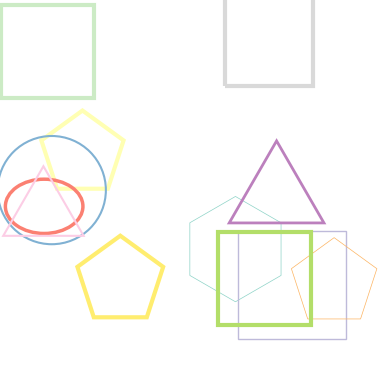[{"shape": "hexagon", "thickness": 0.5, "radius": 0.68, "center": [0.612, 0.353]}, {"shape": "pentagon", "thickness": 3, "radius": 0.56, "center": [0.214, 0.601]}, {"shape": "square", "thickness": 1, "radius": 0.7, "center": [0.759, 0.259]}, {"shape": "oval", "thickness": 2.5, "radius": 0.5, "center": [0.115, 0.464]}, {"shape": "circle", "thickness": 1.5, "radius": 0.7, "center": [0.134, 0.506]}, {"shape": "pentagon", "thickness": 0.5, "radius": 0.58, "center": [0.868, 0.266]}, {"shape": "square", "thickness": 3, "radius": 0.6, "center": [0.687, 0.276]}, {"shape": "triangle", "thickness": 1.5, "radius": 0.6, "center": [0.113, 0.448]}, {"shape": "square", "thickness": 3, "radius": 0.57, "center": [0.699, 0.891]}, {"shape": "triangle", "thickness": 2, "radius": 0.71, "center": [0.718, 0.492]}, {"shape": "square", "thickness": 3, "radius": 0.6, "center": [0.124, 0.866]}, {"shape": "pentagon", "thickness": 3, "radius": 0.59, "center": [0.312, 0.271]}]